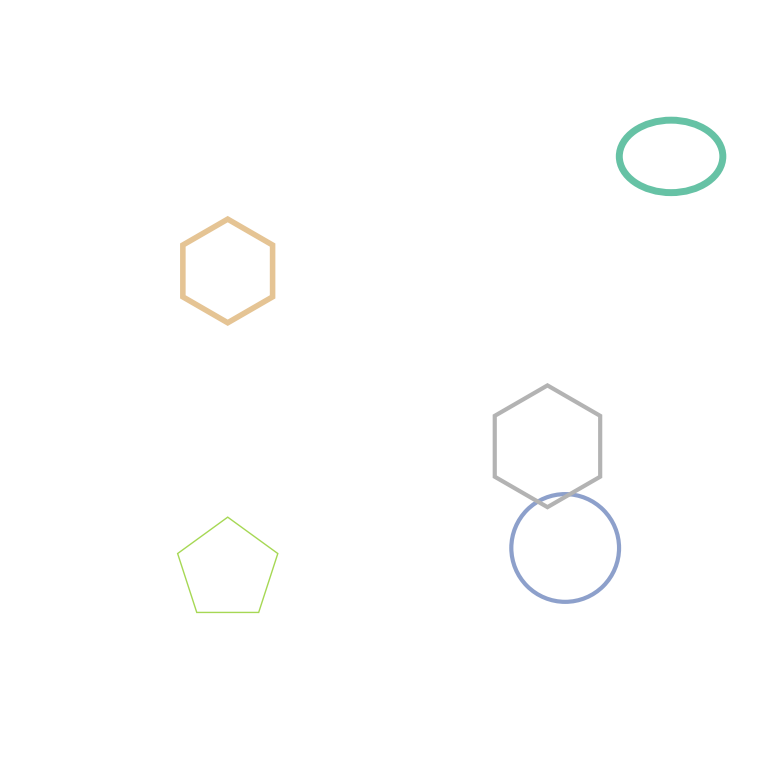[{"shape": "oval", "thickness": 2.5, "radius": 0.34, "center": [0.872, 0.797]}, {"shape": "circle", "thickness": 1.5, "radius": 0.35, "center": [0.734, 0.288]}, {"shape": "pentagon", "thickness": 0.5, "radius": 0.34, "center": [0.296, 0.26]}, {"shape": "hexagon", "thickness": 2, "radius": 0.34, "center": [0.296, 0.648]}, {"shape": "hexagon", "thickness": 1.5, "radius": 0.4, "center": [0.711, 0.42]}]